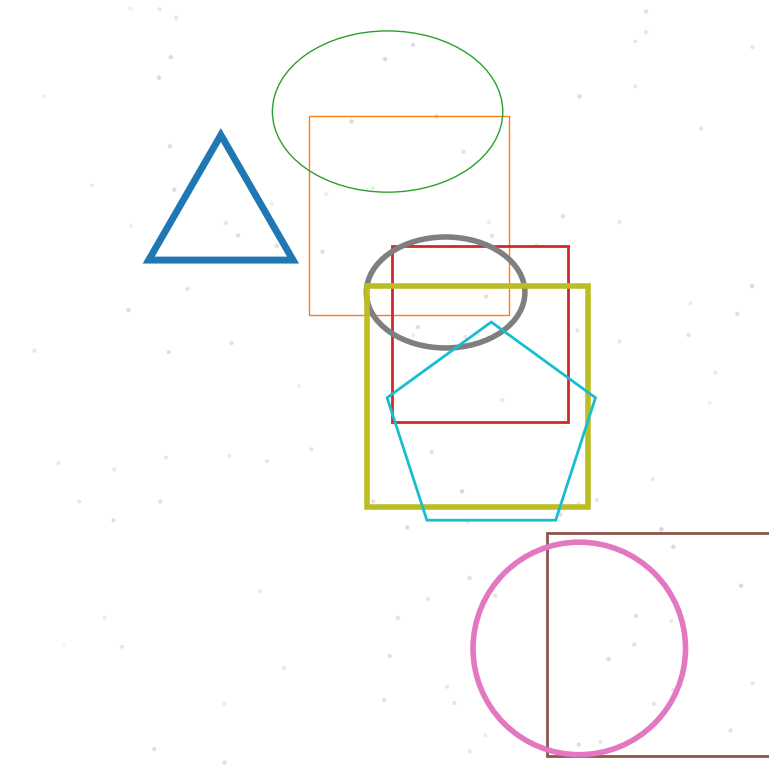[{"shape": "triangle", "thickness": 2.5, "radius": 0.54, "center": [0.287, 0.716]}, {"shape": "square", "thickness": 0.5, "radius": 0.65, "center": [0.531, 0.72]}, {"shape": "oval", "thickness": 0.5, "radius": 0.75, "center": [0.503, 0.855]}, {"shape": "square", "thickness": 1, "radius": 0.57, "center": [0.624, 0.566]}, {"shape": "square", "thickness": 1, "radius": 0.72, "center": [0.855, 0.163]}, {"shape": "circle", "thickness": 2, "radius": 0.69, "center": [0.752, 0.158]}, {"shape": "oval", "thickness": 2, "radius": 0.51, "center": [0.579, 0.62]}, {"shape": "square", "thickness": 2, "radius": 0.72, "center": [0.62, 0.485]}, {"shape": "pentagon", "thickness": 1, "radius": 0.71, "center": [0.638, 0.44]}]